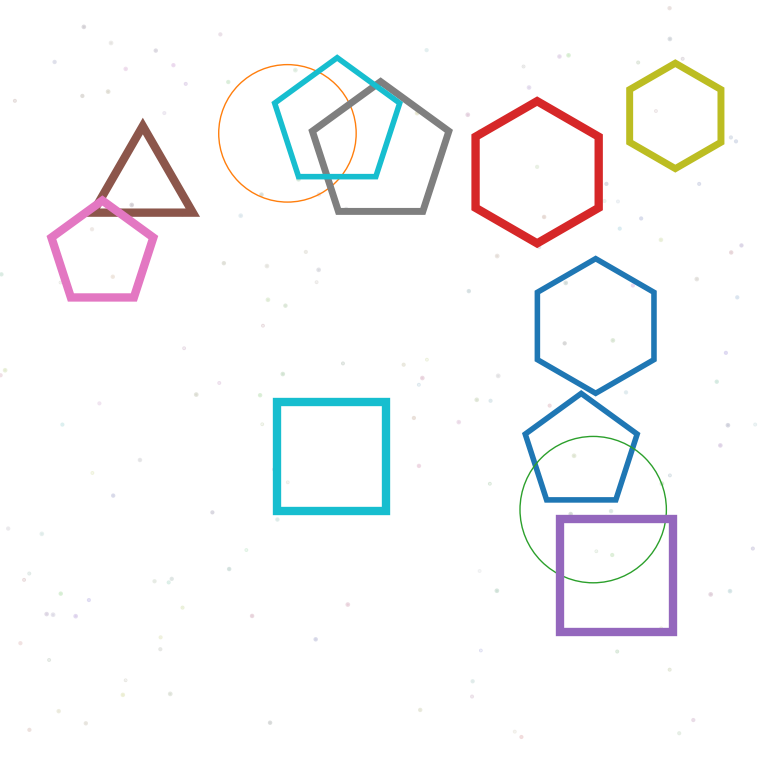[{"shape": "pentagon", "thickness": 2, "radius": 0.38, "center": [0.755, 0.413]}, {"shape": "hexagon", "thickness": 2, "radius": 0.44, "center": [0.774, 0.577]}, {"shape": "circle", "thickness": 0.5, "radius": 0.45, "center": [0.373, 0.827]}, {"shape": "circle", "thickness": 0.5, "radius": 0.48, "center": [0.77, 0.338]}, {"shape": "hexagon", "thickness": 3, "radius": 0.46, "center": [0.698, 0.776]}, {"shape": "square", "thickness": 3, "radius": 0.37, "center": [0.8, 0.252]}, {"shape": "triangle", "thickness": 3, "radius": 0.37, "center": [0.185, 0.761]}, {"shape": "pentagon", "thickness": 3, "radius": 0.35, "center": [0.133, 0.67]}, {"shape": "pentagon", "thickness": 2.5, "radius": 0.47, "center": [0.494, 0.801]}, {"shape": "hexagon", "thickness": 2.5, "radius": 0.34, "center": [0.877, 0.849]}, {"shape": "pentagon", "thickness": 2, "radius": 0.43, "center": [0.438, 0.84]}, {"shape": "square", "thickness": 3, "radius": 0.35, "center": [0.43, 0.407]}]